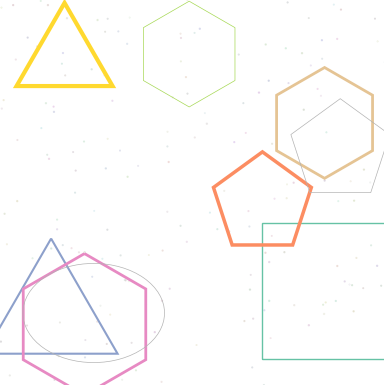[{"shape": "square", "thickness": 1, "radius": 0.88, "center": [0.856, 0.243]}, {"shape": "pentagon", "thickness": 2.5, "radius": 0.67, "center": [0.682, 0.472]}, {"shape": "triangle", "thickness": 1.5, "radius": 1.0, "center": [0.133, 0.181]}, {"shape": "hexagon", "thickness": 2, "radius": 0.92, "center": [0.219, 0.158]}, {"shape": "hexagon", "thickness": 0.5, "radius": 0.69, "center": [0.491, 0.86]}, {"shape": "triangle", "thickness": 3, "radius": 0.72, "center": [0.168, 0.848]}, {"shape": "hexagon", "thickness": 2, "radius": 0.72, "center": [0.843, 0.681]}, {"shape": "oval", "thickness": 0.5, "radius": 0.92, "center": [0.243, 0.187]}, {"shape": "pentagon", "thickness": 0.5, "radius": 0.67, "center": [0.884, 0.609]}]